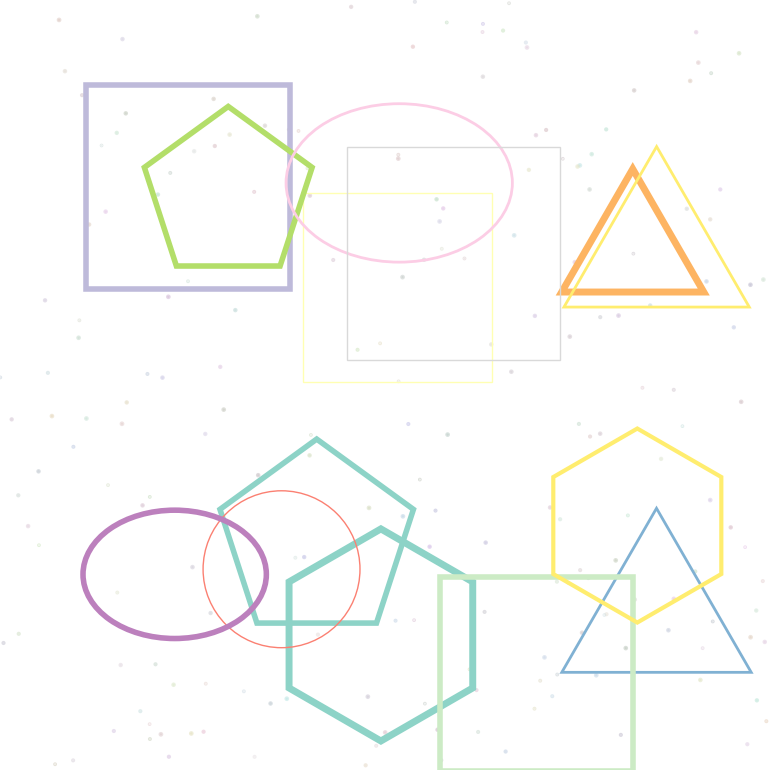[{"shape": "hexagon", "thickness": 2.5, "radius": 0.69, "center": [0.495, 0.175]}, {"shape": "pentagon", "thickness": 2, "radius": 0.66, "center": [0.411, 0.298]}, {"shape": "square", "thickness": 0.5, "radius": 0.61, "center": [0.516, 0.627]}, {"shape": "square", "thickness": 2, "radius": 0.66, "center": [0.244, 0.757]}, {"shape": "circle", "thickness": 0.5, "radius": 0.51, "center": [0.366, 0.261]}, {"shape": "triangle", "thickness": 1, "radius": 0.71, "center": [0.853, 0.198]}, {"shape": "triangle", "thickness": 2.5, "radius": 0.53, "center": [0.822, 0.674]}, {"shape": "pentagon", "thickness": 2, "radius": 0.57, "center": [0.296, 0.747]}, {"shape": "oval", "thickness": 1, "radius": 0.73, "center": [0.518, 0.762]}, {"shape": "square", "thickness": 0.5, "radius": 0.69, "center": [0.589, 0.671]}, {"shape": "oval", "thickness": 2, "radius": 0.6, "center": [0.227, 0.254]}, {"shape": "square", "thickness": 2, "radius": 0.63, "center": [0.697, 0.125]}, {"shape": "triangle", "thickness": 1, "radius": 0.69, "center": [0.853, 0.671]}, {"shape": "hexagon", "thickness": 1.5, "radius": 0.63, "center": [0.828, 0.317]}]